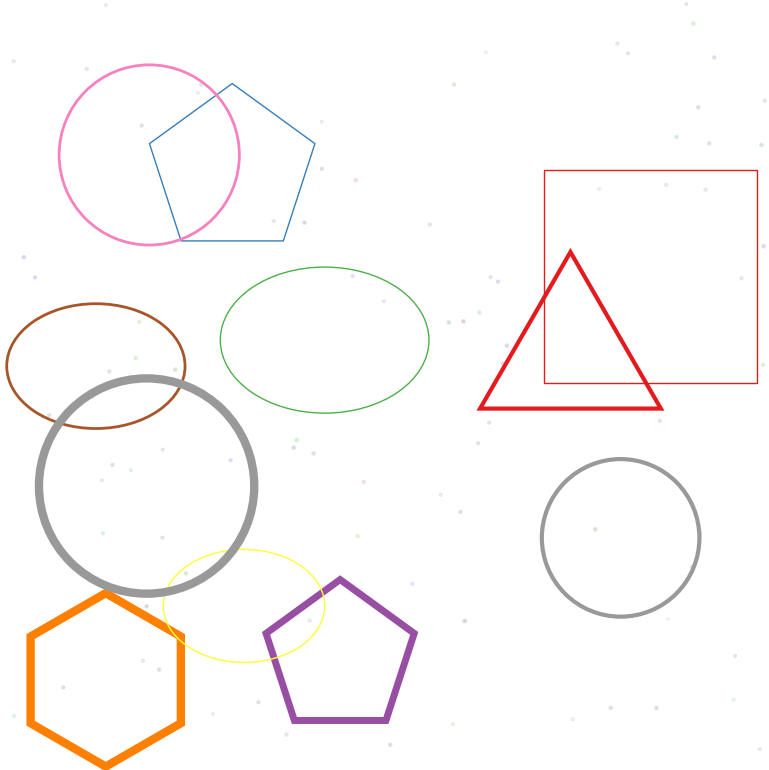[{"shape": "triangle", "thickness": 1.5, "radius": 0.68, "center": [0.741, 0.537]}, {"shape": "square", "thickness": 0.5, "radius": 0.69, "center": [0.845, 0.641]}, {"shape": "pentagon", "thickness": 0.5, "radius": 0.56, "center": [0.302, 0.779]}, {"shape": "oval", "thickness": 0.5, "radius": 0.68, "center": [0.422, 0.558]}, {"shape": "pentagon", "thickness": 2.5, "radius": 0.51, "center": [0.442, 0.146]}, {"shape": "hexagon", "thickness": 3, "radius": 0.56, "center": [0.137, 0.117]}, {"shape": "oval", "thickness": 0.5, "radius": 0.52, "center": [0.317, 0.213]}, {"shape": "oval", "thickness": 1, "radius": 0.58, "center": [0.125, 0.525]}, {"shape": "circle", "thickness": 1, "radius": 0.59, "center": [0.194, 0.799]}, {"shape": "circle", "thickness": 1.5, "radius": 0.51, "center": [0.806, 0.301]}, {"shape": "circle", "thickness": 3, "radius": 0.7, "center": [0.19, 0.369]}]